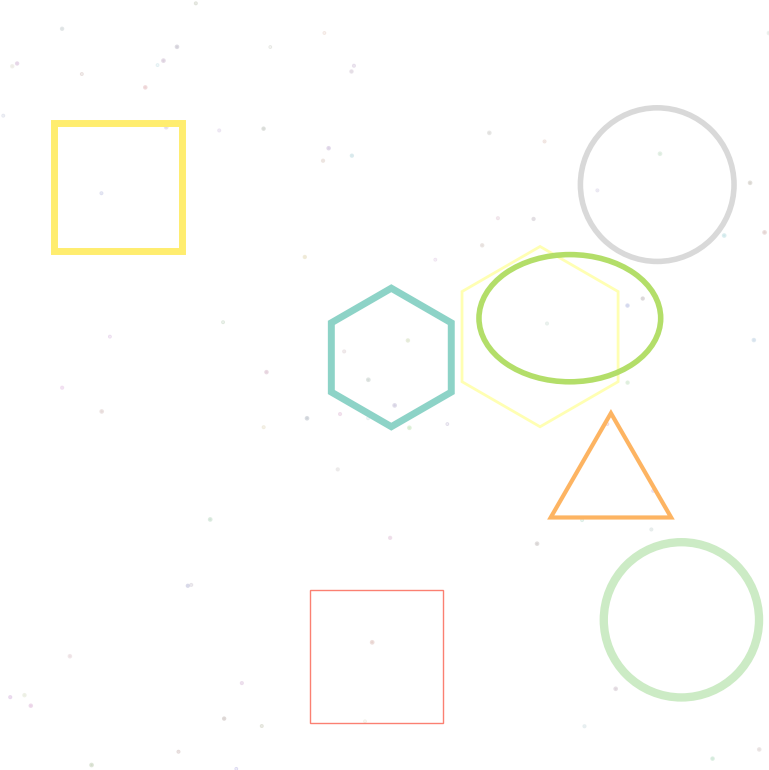[{"shape": "hexagon", "thickness": 2.5, "radius": 0.45, "center": [0.508, 0.536]}, {"shape": "hexagon", "thickness": 1, "radius": 0.59, "center": [0.701, 0.563]}, {"shape": "square", "thickness": 0.5, "radius": 0.43, "center": [0.489, 0.147]}, {"shape": "triangle", "thickness": 1.5, "radius": 0.45, "center": [0.793, 0.373]}, {"shape": "oval", "thickness": 2, "radius": 0.59, "center": [0.74, 0.587]}, {"shape": "circle", "thickness": 2, "radius": 0.5, "center": [0.854, 0.76]}, {"shape": "circle", "thickness": 3, "radius": 0.5, "center": [0.885, 0.195]}, {"shape": "square", "thickness": 2.5, "radius": 0.41, "center": [0.154, 0.757]}]